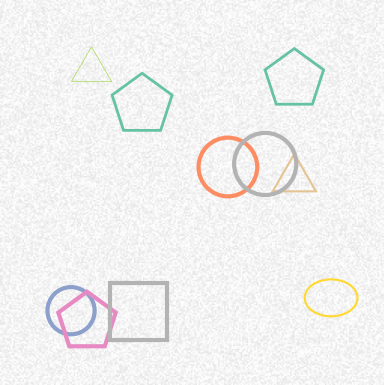[{"shape": "pentagon", "thickness": 2, "radius": 0.4, "center": [0.764, 0.794]}, {"shape": "pentagon", "thickness": 2, "radius": 0.41, "center": [0.369, 0.728]}, {"shape": "circle", "thickness": 3, "radius": 0.38, "center": [0.592, 0.566]}, {"shape": "circle", "thickness": 3, "radius": 0.31, "center": [0.185, 0.193]}, {"shape": "pentagon", "thickness": 3, "radius": 0.39, "center": [0.226, 0.164]}, {"shape": "triangle", "thickness": 0.5, "radius": 0.3, "center": [0.238, 0.818]}, {"shape": "oval", "thickness": 1.5, "radius": 0.34, "center": [0.86, 0.226]}, {"shape": "triangle", "thickness": 1.5, "radius": 0.32, "center": [0.764, 0.535]}, {"shape": "circle", "thickness": 3, "radius": 0.4, "center": [0.689, 0.574]}, {"shape": "square", "thickness": 3, "radius": 0.37, "center": [0.359, 0.191]}]